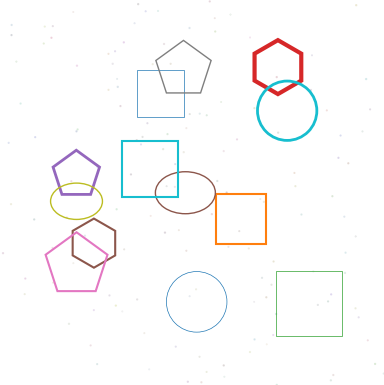[{"shape": "circle", "thickness": 0.5, "radius": 0.39, "center": [0.511, 0.216]}, {"shape": "square", "thickness": 0.5, "radius": 0.3, "center": [0.417, 0.758]}, {"shape": "square", "thickness": 1.5, "radius": 0.33, "center": [0.626, 0.431]}, {"shape": "square", "thickness": 0.5, "radius": 0.42, "center": [0.802, 0.211]}, {"shape": "hexagon", "thickness": 3, "radius": 0.35, "center": [0.722, 0.826]}, {"shape": "pentagon", "thickness": 2, "radius": 0.32, "center": [0.198, 0.546]}, {"shape": "hexagon", "thickness": 1.5, "radius": 0.32, "center": [0.244, 0.368]}, {"shape": "oval", "thickness": 1, "radius": 0.39, "center": [0.481, 0.499]}, {"shape": "pentagon", "thickness": 1.5, "radius": 0.42, "center": [0.199, 0.312]}, {"shape": "pentagon", "thickness": 1, "radius": 0.38, "center": [0.477, 0.82]}, {"shape": "oval", "thickness": 1, "radius": 0.34, "center": [0.199, 0.477]}, {"shape": "square", "thickness": 1.5, "radius": 0.36, "center": [0.39, 0.562]}, {"shape": "circle", "thickness": 2, "radius": 0.39, "center": [0.746, 0.712]}]